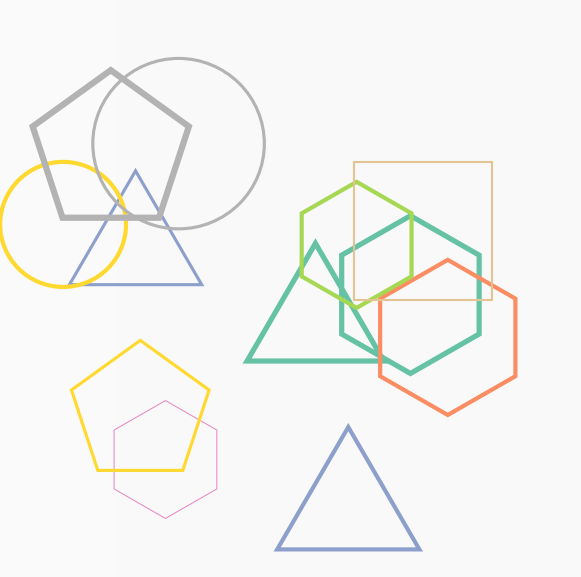[{"shape": "hexagon", "thickness": 2.5, "radius": 0.68, "center": [0.706, 0.489]}, {"shape": "triangle", "thickness": 2.5, "radius": 0.68, "center": [0.543, 0.442]}, {"shape": "hexagon", "thickness": 2, "radius": 0.67, "center": [0.77, 0.415]}, {"shape": "triangle", "thickness": 1.5, "radius": 0.66, "center": [0.233, 0.572]}, {"shape": "triangle", "thickness": 2, "radius": 0.71, "center": [0.599, 0.118]}, {"shape": "hexagon", "thickness": 0.5, "radius": 0.51, "center": [0.285, 0.203]}, {"shape": "hexagon", "thickness": 2, "radius": 0.55, "center": [0.614, 0.575]}, {"shape": "pentagon", "thickness": 1.5, "radius": 0.62, "center": [0.241, 0.285]}, {"shape": "circle", "thickness": 2, "radius": 0.54, "center": [0.109, 0.611]}, {"shape": "square", "thickness": 1, "radius": 0.59, "center": [0.727, 0.599]}, {"shape": "pentagon", "thickness": 3, "radius": 0.71, "center": [0.191, 0.736]}, {"shape": "circle", "thickness": 1.5, "radius": 0.74, "center": [0.307, 0.75]}]